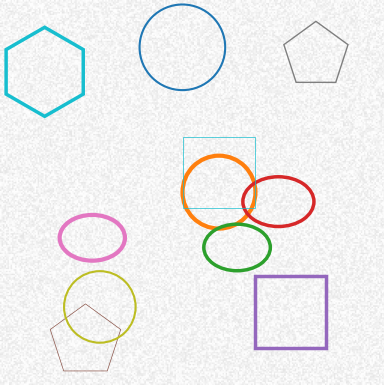[{"shape": "circle", "thickness": 1.5, "radius": 0.56, "center": [0.474, 0.877]}, {"shape": "circle", "thickness": 3, "radius": 0.47, "center": [0.569, 0.501]}, {"shape": "oval", "thickness": 2.5, "radius": 0.43, "center": [0.616, 0.357]}, {"shape": "oval", "thickness": 2.5, "radius": 0.46, "center": [0.723, 0.476]}, {"shape": "square", "thickness": 2.5, "radius": 0.47, "center": [0.754, 0.189]}, {"shape": "pentagon", "thickness": 0.5, "radius": 0.48, "center": [0.222, 0.114]}, {"shape": "oval", "thickness": 3, "radius": 0.42, "center": [0.24, 0.382]}, {"shape": "pentagon", "thickness": 1, "radius": 0.44, "center": [0.821, 0.857]}, {"shape": "circle", "thickness": 1.5, "radius": 0.46, "center": [0.259, 0.203]}, {"shape": "hexagon", "thickness": 2.5, "radius": 0.58, "center": [0.116, 0.813]}, {"shape": "square", "thickness": 0.5, "radius": 0.46, "center": [0.569, 0.552]}]